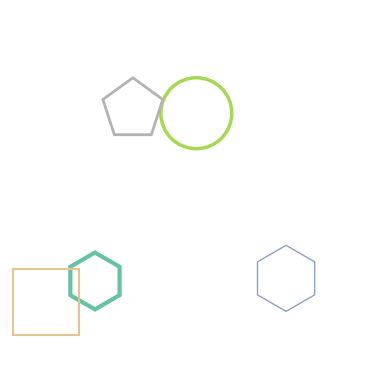[{"shape": "hexagon", "thickness": 3, "radius": 0.37, "center": [0.247, 0.27]}, {"shape": "hexagon", "thickness": 1, "radius": 0.43, "center": [0.743, 0.277]}, {"shape": "circle", "thickness": 2.5, "radius": 0.46, "center": [0.51, 0.706]}, {"shape": "square", "thickness": 1.5, "radius": 0.43, "center": [0.119, 0.216]}, {"shape": "pentagon", "thickness": 2, "radius": 0.41, "center": [0.345, 0.716]}]